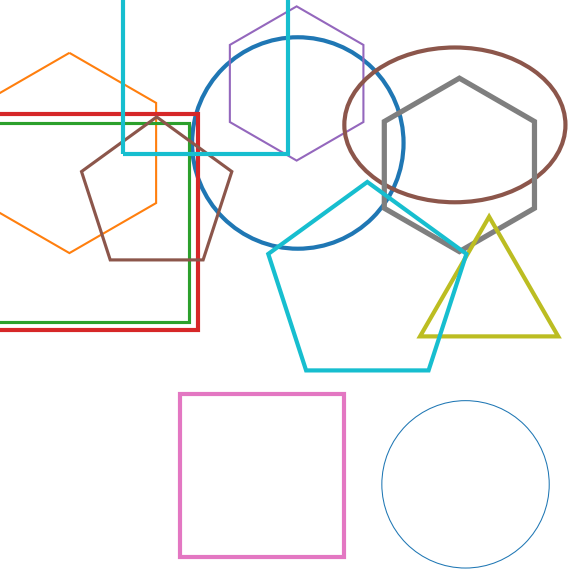[{"shape": "circle", "thickness": 0.5, "radius": 0.72, "center": [0.806, 0.16]}, {"shape": "circle", "thickness": 2, "radius": 0.92, "center": [0.516, 0.752]}, {"shape": "hexagon", "thickness": 1, "radius": 0.87, "center": [0.12, 0.734]}, {"shape": "square", "thickness": 1.5, "radius": 0.87, "center": [0.154, 0.614]}, {"shape": "square", "thickness": 2, "radius": 0.94, "center": [0.156, 0.614]}, {"shape": "hexagon", "thickness": 1, "radius": 0.67, "center": [0.514, 0.855]}, {"shape": "oval", "thickness": 2, "radius": 0.96, "center": [0.788, 0.783]}, {"shape": "pentagon", "thickness": 1.5, "radius": 0.68, "center": [0.271, 0.66]}, {"shape": "square", "thickness": 2, "radius": 0.71, "center": [0.454, 0.176]}, {"shape": "hexagon", "thickness": 2.5, "radius": 0.75, "center": [0.795, 0.714]}, {"shape": "triangle", "thickness": 2, "radius": 0.69, "center": [0.847, 0.486]}, {"shape": "square", "thickness": 2, "radius": 0.72, "center": [0.356, 0.875]}, {"shape": "pentagon", "thickness": 2, "radius": 0.9, "center": [0.636, 0.504]}]